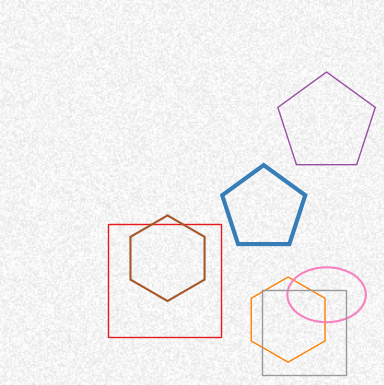[{"shape": "square", "thickness": 1, "radius": 0.73, "center": [0.427, 0.271]}, {"shape": "pentagon", "thickness": 3, "radius": 0.57, "center": [0.685, 0.458]}, {"shape": "pentagon", "thickness": 1, "radius": 0.67, "center": [0.848, 0.68]}, {"shape": "hexagon", "thickness": 1, "radius": 0.55, "center": [0.748, 0.17]}, {"shape": "hexagon", "thickness": 1.5, "radius": 0.56, "center": [0.435, 0.329]}, {"shape": "oval", "thickness": 1.5, "radius": 0.51, "center": [0.848, 0.234]}, {"shape": "square", "thickness": 1, "radius": 0.55, "center": [0.789, 0.136]}]